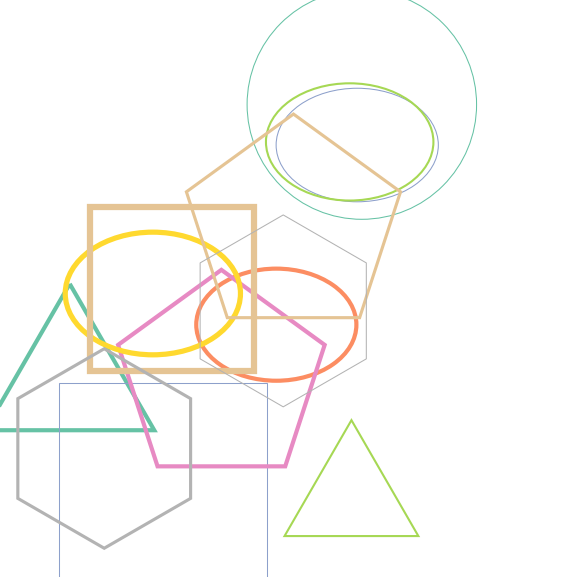[{"shape": "triangle", "thickness": 2, "radius": 0.84, "center": [0.121, 0.339]}, {"shape": "circle", "thickness": 0.5, "radius": 0.99, "center": [0.627, 0.818]}, {"shape": "oval", "thickness": 2, "radius": 0.69, "center": [0.478, 0.437]}, {"shape": "square", "thickness": 0.5, "radius": 0.9, "center": [0.282, 0.155]}, {"shape": "oval", "thickness": 0.5, "radius": 0.7, "center": [0.619, 0.748]}, {"shape": "pentagon", "thickness": 2, "radius": 0.94, "center": [0.383, 0.344]}, {"shape": "triangle", "thickness": 1, "radius": 0.67, "center": [0.609, 0.138]}, {"shape": "oval", "thickness": 1, "radius": 0.72, "center": [0.606, 0.753]}, {"shape": "oval", "thickness": 2.5, "radius": 0.76, "center": [0.265, 0.491]}, {"shape": "pentagon", "thickness": 1.5, "radius": 0.97, "center": [0.508, 0.607]}, {"shape": "square", "thickness": 3, "radius": 0.71, "center": [0.298, 0.499]}, {"shape": "hexagon", "thickness": 1.5, "radius": 0.86, "center": [0.18, 0.223]}, {"shape": "hexagon", "thickness": 0.5, "radius": 0.83, "center": [0.49, 0.461]}]